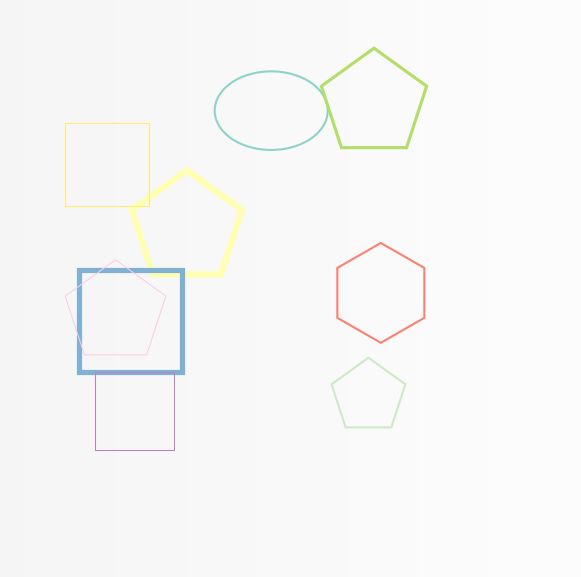[{"shape": "oval", "thickness": 1, "radius": 0.49, "center": [0.467, 0.808]}, {"shape": "pentagon", "thickness": 3, "radius": 0.5, "center": [0.321, 0.605]}, {"shape": "hexagon", "thickness": 1, "radius": 0.43, "center": [0.655, 0.492]}, {"shape": "square", "thickness": 2.5, "radius": 0.44, "center": [0.224, 0.443]}, {"shape": "pentagon", "thickness": 1.5, "radius": 0.48, "center": [0.643, 0.82]}, {"shape": "pentagon", "thickness": 0.5, "radius": 0.46, "center": [0.199, 0.458]}, {"shape": "square", "thickness": 0.5, "radius": 0.34, "center": [0.232, 0.288]}, {"shape": "pentagon", "thickness": 1, "radius": 0.33, "center": [0.634, 0.313]}, {"shape": "square", "thickness": 0.5, "radius": 0.36, "center": [0.184, 0.714]}]